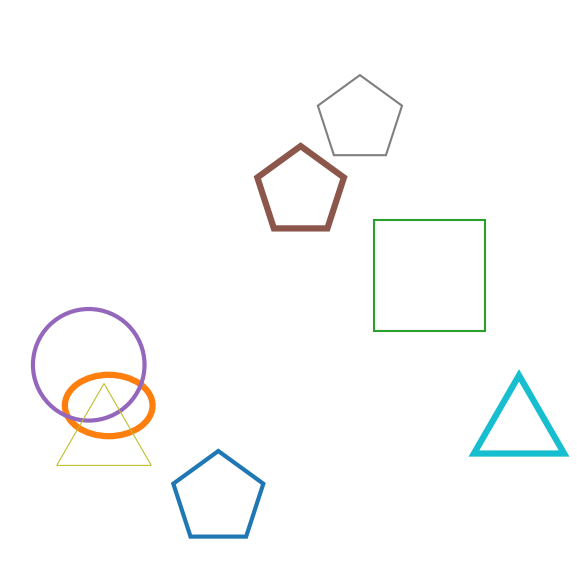[{"shape": "pentagon", "thickness": 2, "radius": 0.41, "center": [0.378, 0.136]}, {"shape": "oval", "thickness": 3, "radius": 0.38, "center": [0.188, 0.297]}, {"shape": "square", "thickness": 1, "radius": 0.48, "center": [0.743, 0.523]}, {"shape": "circle", "thickness": 2, "radius": 0.48, "center": [0.154, 0.367]}, {"shape": "pentagon", "thickness": 3, "radius": 0.39, "center": [0.521, 0.667]}, {"shape": "pentagon", "thickness": 1, "radius": 0.38, "center": [0.623, 0.792]}, {"shape": "triangle", "thickness": 0.5, "radius": 0.47, "center": [0.18, 0.241]}, {"shape": "triangle", "thickness": 3, "radius": 0.45, "center": [0.899, 0.259]}]